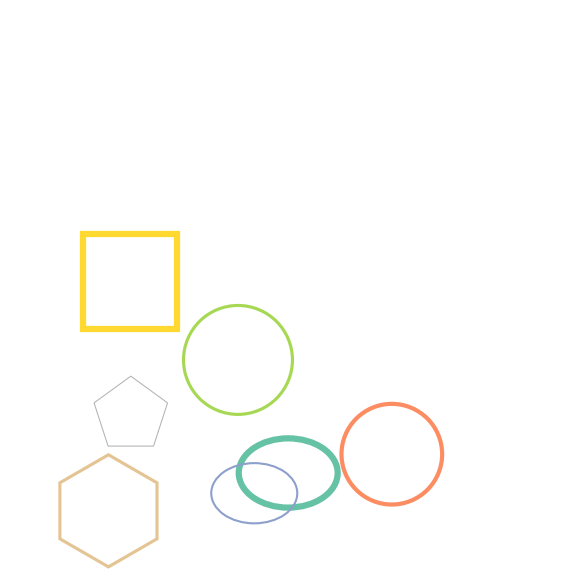[{"shape": "oval", "thickness": 3, "radius": 0.43, "center": [0.499, 0.18]}, {"shape": "circle", "thickness": 2, "radius": 0.44, "center": [0.678, 0.213]}, {"shape": "oval", "thickness": 1, "radius": 0.37, "center": [0.44, 0.145]}, {"shape": "circle", "thickness": 1.5, "radius": 0.47, "center": [0.412, 0.376]}, {"shape": "square", "thickness": 3, "radius": 0.41, "center": [0.225, 0.512]}, {"shape": "hexagon", "thickness": 1.5, "radius": 0.49, "center": [0.188, 0.115]}, {"shape": "pentagon", "thickness": 0.5, "radius": 0.33, "center": [0.227, 0.281]}]